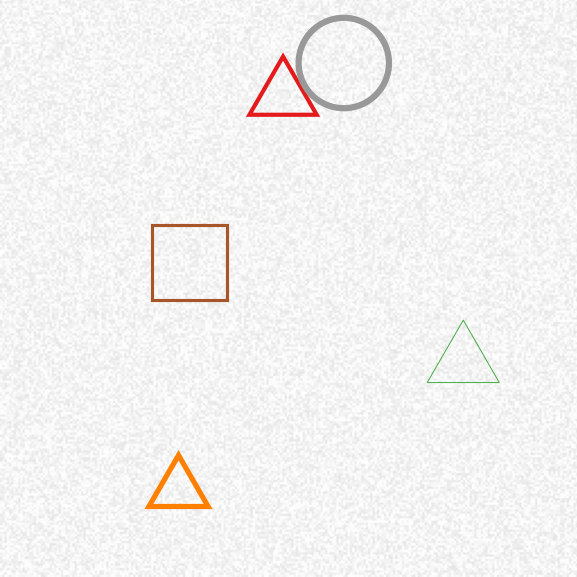[{"shape": "triangle", "thickness": 2, "radius": 0.34, "center": [0.49, 0.834]}, {"shape": "triangle", "thickness": 0.5, "radius": 0.36, "center": [0.802, 0.373]}, {"shape": "triangle", "thickness": 2.5, "radius": 0.3, "center": [0.309, 0.152]}, {"shape": "square", "thickness": 1.5, "radius": 0.32, "center": [0.328, 0.544]}, {"shape": "circle", "thickness": 3, "radius": 0.39, "center": [0.595, 0.89]}]